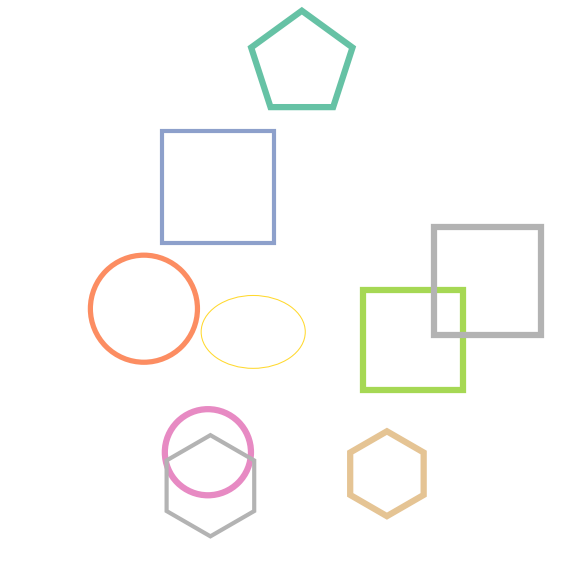[{"shape": "pentagon", "thickness": 3, "radius": 0.46, "center": [0.523, 0.888]}, {"shape": "circle", "thickness": 2.5, "radius": 0.46, "center": [0.249, 0.465]}, {"shape": "square", "thickness": 2, "radius": 0.48, "center": [0.377, 0.676]}, {"shape": "circle", "thickness": 3, "radius": 0.37, "center": [0.36, 0.216]}, {"shape": "square", "thickness": 3, "radius": 0.43, "center": [0.715, 0.41]}, {"shape": "oval", "thickness": 0.5, "radius": 0.45, "center": [0.438, 0.424]}, {"shape": "hexagon", "thickness": 3, "radius": 0.37, "center": [0.67, 0.179]}, {"shape": "hexagon", "thickness": 2, "radius": 0.44, "center": [0.364, 0.158]}, {"shape": "square", "thickness": 3, "radius": 0.46, "center": [0.844, 0.512]}]